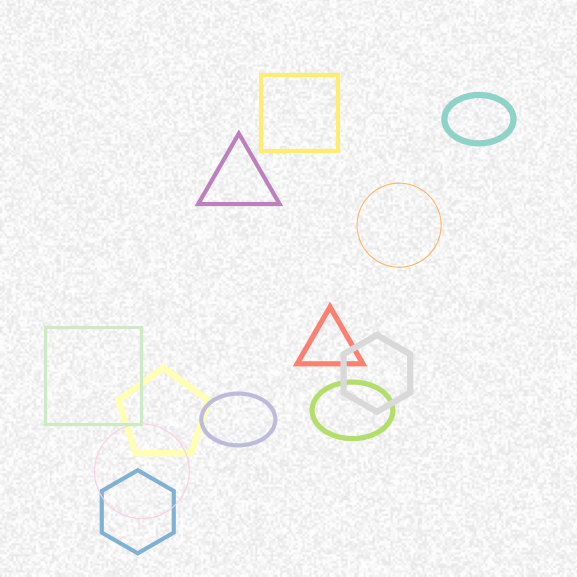[{"shape": "oval", "thickness": 3, "radius": 0.3, "center": [0.829, 0.793]}, {"shape": "pentagon", "thickness": 3, "radius": 0.41, "center": [0.283, 0.281]}, {"shape": "oval", "thickness": 2, "radius": 0.32, "center": [0.413, 0.273]}, {"shape": "triangle", "thickness": 2.5, "radius": 0.33, "center": [0.571, 0.402]}, {"shape": "hexagon", "thickness": 2, "radius": 0.36, "center": [0.239, 0.113]}, {"shape": "circle", "thickness": 0.5, "radius": 0.36, "center": [0.691, 0.609]}, {"shape": "oval", "thickness": 2.5, "radius": 0.35, "center": [0.61, 0.289]}, {"shape": "circle", "thickness": 0.5, "radius": 0.41, "center": [0.246, 0.183]}, {"shape": "hexagon", "thickness": 3, "radius": 0.33, "center": [0.653, 0.353]}, {"shape": "triangle", "thickness": 2, "radius": 0.41, "center": [0.414, 0.687]}, {"shape": "square", "thickness": 1.5, "radius": 0.42, "center": [0.161, 0.349]}, {"shape": "square", "thickness": 2, "radius": 0.33, "center": [0.519, 0.803]}]